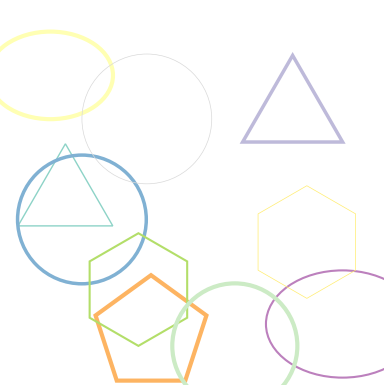[{"shape": "triangle", "thickness": 1, "radius": 0.71, "center": [0.17, 0.484]}, {"shape": "oval", "thickness": 3, "radius": 0.81, "center": [0.131, 0.804]}, {"shape": "triangle", "thickness": 2.5, "radius": 0.75, "center": [0.76, 0.706]}, {"shape": "circle", "thickness": 2.5, "radius": 0.84, "center": [0.213, 0.43]}, {"shape": "pentagon", "thickness": 3, "radius": 0.76, "center": [0.392, 0.134]}, {"shape": "hexagon", "thickness": 1.5, "radius": 0.73, "center": [0.36, 0.248]}, {"shape": "circle", "thickness": 0.5, "radius": 0.84, "center": [0.381, 0.691]}, {"shape": "oval", "thickness": 1.5, "radius": 0.99, "center": [0.89, 0.158]}, {"shape": "circle", "thickness": 3, "radius": 0.81, "center": [0.61, 0.102]}, {"shape": "hexagon", "thickness": 0.5, "radius": 0.73, "center": [0.797, 0.371]}]